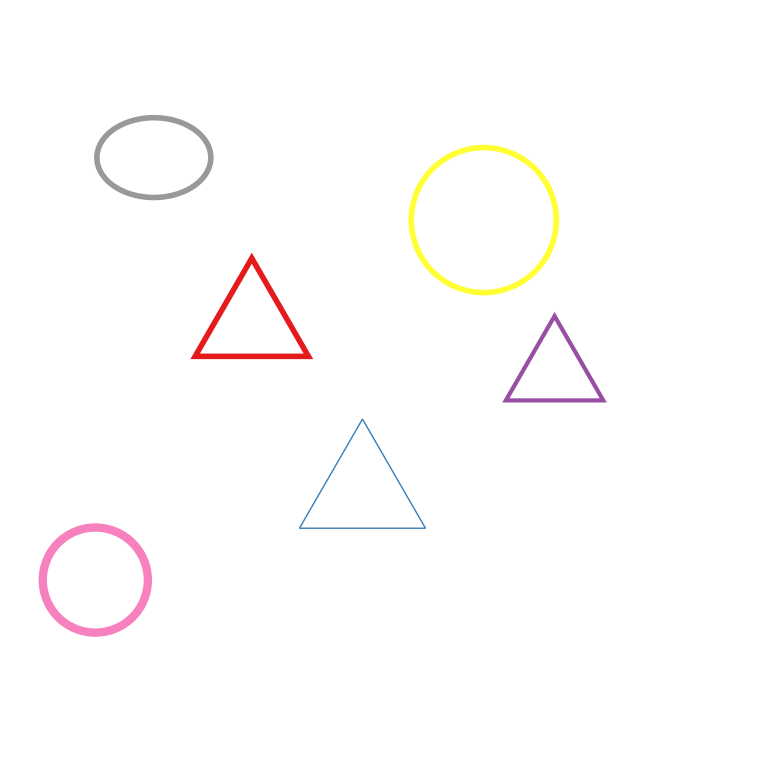[{"shape": "triangle", "thickness": 2, "radius": 0.42, "center": [0.327, 0.58]}, {"shape": "triangle", "thickness": 0.5, "radius": 0.47, "center": [0.471, 0.361]}, {"shape": "triangle", "thickness": 1.5, "radius": 0.37, "center": [0.72, 0.517]}, {"shape": "circle", "thickness": 2, "radius": 0.47, "center": [0.628, 0.714]}, {"shape": "circle", "thickness": 3, "radius": 0.34, "center": [0.124, 0.247]}, {"shape": "oval", "thickness": 2, "radius": 0.37, "center": [0.2, 0.795]}]